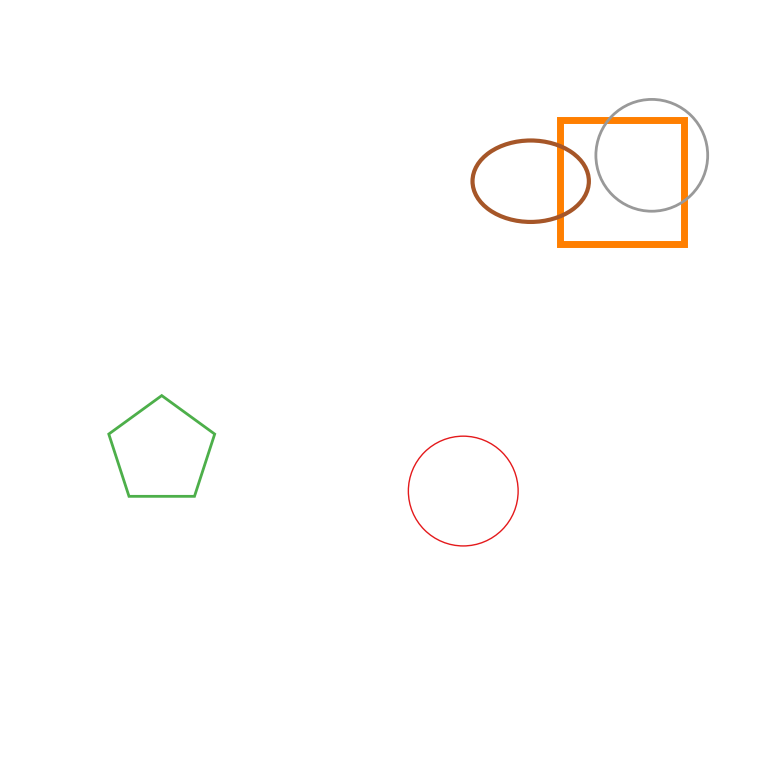[{"shape": "circle", "thickness": 0.5, "radius": 0.36, "center": [0.602, 0.362]}, {"shape": "pentagon", "thickness": 1, "radius": 0.36, "center": [0.21, 0.414]}, {"shape": "square", "thickness": 2.5, "radius": 0.4, "center": [0.807, 0.764]}, {"shape": "oval", "thickness": 1.5, "radius": 0.38, "center": [0.689, 0.765]}, {"shape": "circle", "thickness": 1, "radius": 0.36, "center": [0.846, 0.798]}]